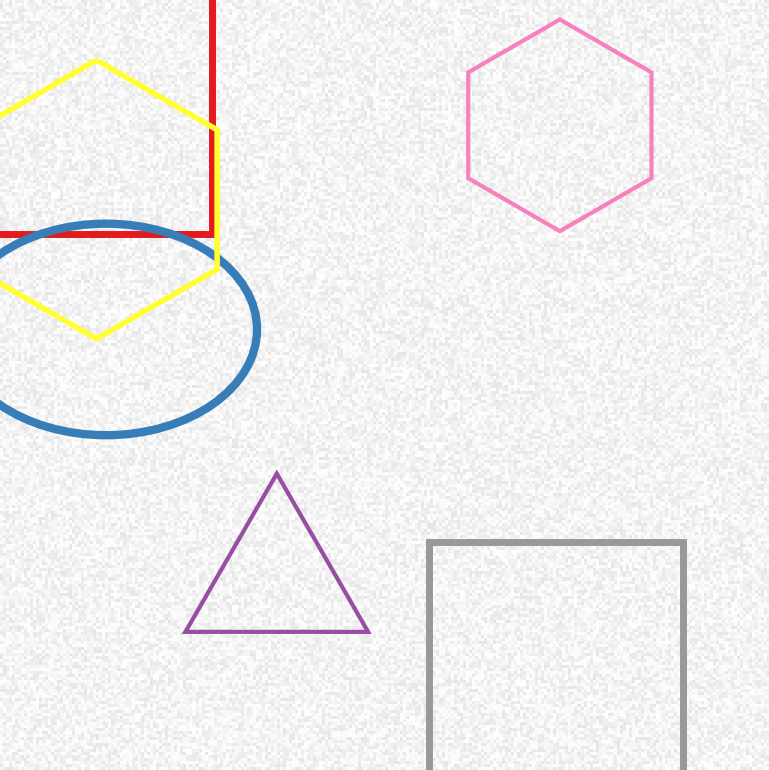[{"shape": "square", "thickness": 2.5, "radius": 0.8, "center": [0.115, 0.857]}, {"shape": "oval", "thickness": 3, "radius": 0.98, "center": [0.138, 0.572]}, {"shape": "triangle", "thickness": 1.5, "radius": 0.68, "center": [0.359, 0.248]}, {"shape": "hexagon", "thickness": 2, "radius": 0.91, "center": [0.125, 0.741]}, {"shape": "hexagon", "thickness": 1.5, "radius": 0.69, "center": [0.727, 0.837]}, {"shape": "square", "thickness": 2.5, "radius": 0.83, "center": [0.722, 0.131]}]